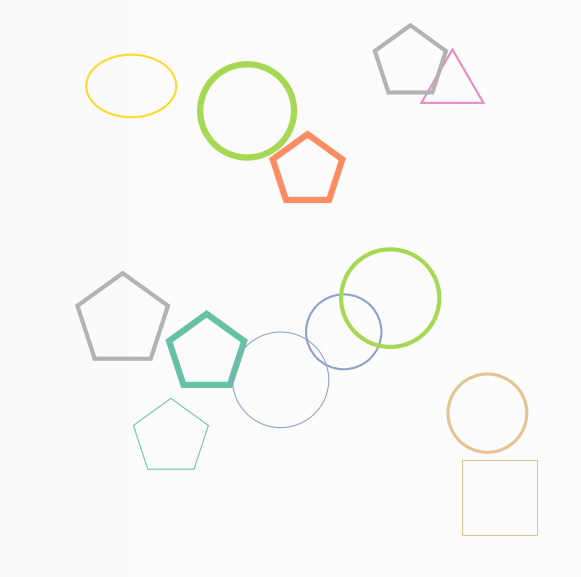[{"shape": "pentagon", "thickness": 3, "radius": 0.34, "center": [0.356, 0.388]}, {"shape": "pentagon", "thickness": 0.5, "radius": 0.34, "center": [0.294, 0.242]}, {"shape": "pentagon", "thickness": 3, "radius": 0.31, "center": [0.529, 0.704]}, {"shape": "circle", "thickness": 0.5, "radius": 0.41, "center": [0.483, 0.341]}, {"shape": "circle", "thickness": 1, "radius": 0.32, "center": [0.591, 0.425]}, {"shape": "triangle", "thickness": 1, "radius": 0.31, "center": [0.778, 0.852]}, {"shape": "circle", "thickness": 3, "radius": 0.4, "center": [0.425, 0.807]}, {"shape": "circle", "thickness": 2, "radius": 0.42, "center": [0.671, 0.483]}, {"shape": "oval", "thickness": 1, "radius": 0.39, "center": [0.226, 0.85]}, {"shape": "circle", "thickness": 1.5, "radius": 0.34, "center": [0.839, 0.284]}, {"shape": "square", "thickness": 0.5, "radius": 0.32, "center": [0.86, 0.137]}, {"shape": "pentagon", "thickness": 2, "radius": 0.32, "center": [0.706, 0.891]}, {"shape": "pentagon", "thickness": 2, "radius": 0.41, "center": [0.211, 0.444]}]